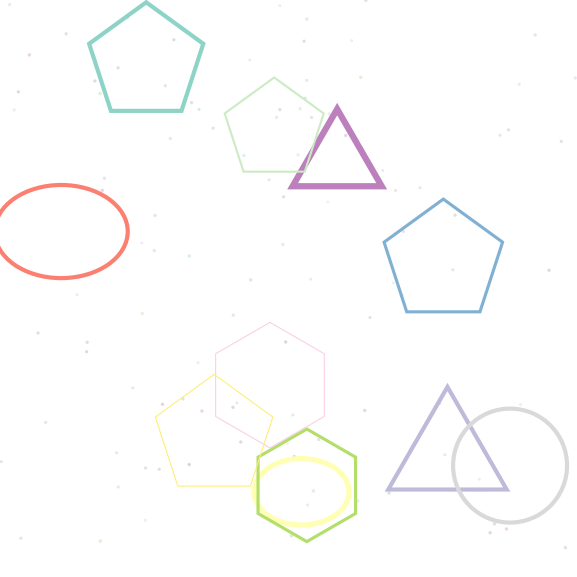[{"shape": "pentagon", "thickness": 2, "radius": 0.52, "center": [0.253, 0.891]}, {"shape": "oval", "thickness": 2.5, "radius": 0.41, "center": [0.522, 0.148]}, {"shape": "triangle", "thickness": 2, "radius": 0.59, "center": [0.775, 0.211]}, {"shape": "oval", "thickness": 2, "radius": 0.58, "center": [0.106, 0.598]}, {"shape": "pentagon", "thickness": 1.5, "radius": 0.54, "center": [0.768, 0.546]}, {"shape": "hexagon", "thickness": 1.5, "radius": 0.49, "center": [0.531, 0.159]}, {"shape": "hexagon", "thickness": 0.5, "radius": 0.54, "center": [0.467, 0.332]}, {"shape": "circle", "thickness": 2, "radius": 0.49, "center": [0.883, 0.193]}, {"shape": "triangle", "thickness": 3, "radius": 0.45, "center": [0.584, 0.721]}, {"shape": "pentagon", "thickness": 1, "radius": 0.45, "center": [0.475, 0.775]}, {"shape": "pentagon", "thickness": 0.5, "radius": 0.53, "center": [0.371, 0.244]}]